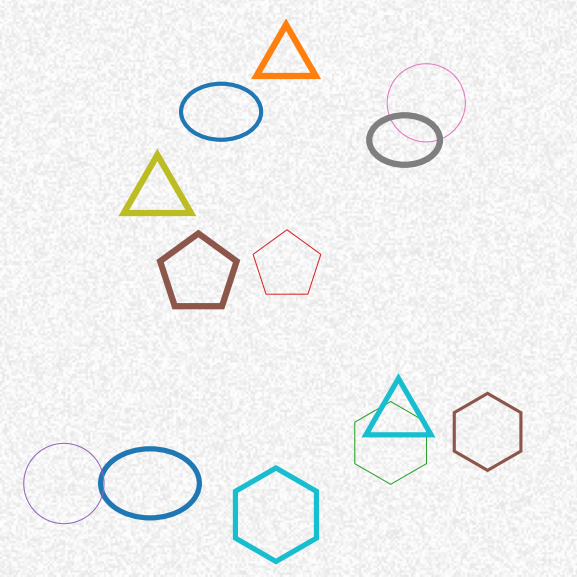[{"shape": "oval", "thickness": 2, "radius": 0.35, "center": [0.383, 0.806]}, {"shape": "oval", "thickness": 2.5, "radius": 0.43, "center": [0.26, 0.162]}, {"shape": "triangle", "thickness": 3, "radius": 0.3, "center": [0.495, 0.897]}, {"shape": "hexagon", "thickness": 0.5, "radius": 0.36, "center": [0.676, 0.232]}, {"shape": "pentagon", "thickness": 0.5, "radius": 0.31, "center": [0.497, 0.54]}, {"shape": "circle", "thickness": 0.5, "radius": 0.35, "center": [0.111, 0.162]}, {"shape": "hexagon", "thickness": 1.5, "radius": 0.33, "center": [0.844, 0.251]}, {"shape": "pentagon", "thickness": 3, "radius": 0.35, "center": [0.343, 0.525]}, {"shape": "circle", "thickness": 0.5, "radius": 0.34, "center": [0.738, 0.821]}, {"shape": "oval", "thickness": 3, "radius": 0.31, "center": [0.701, 0.757]}, {"shape": "triangle", "thickness": 3, "radius": 0.34, "center": [0.273, 0.664]}, {"shape": "triangle", "thickness": 2.5, "radius": 0.33, "center": [0.69, 0.279]}, {"shape": "hexagon", "thickness": 2.5, "radius": 0.4, "center": [0.478, 0.108]}]